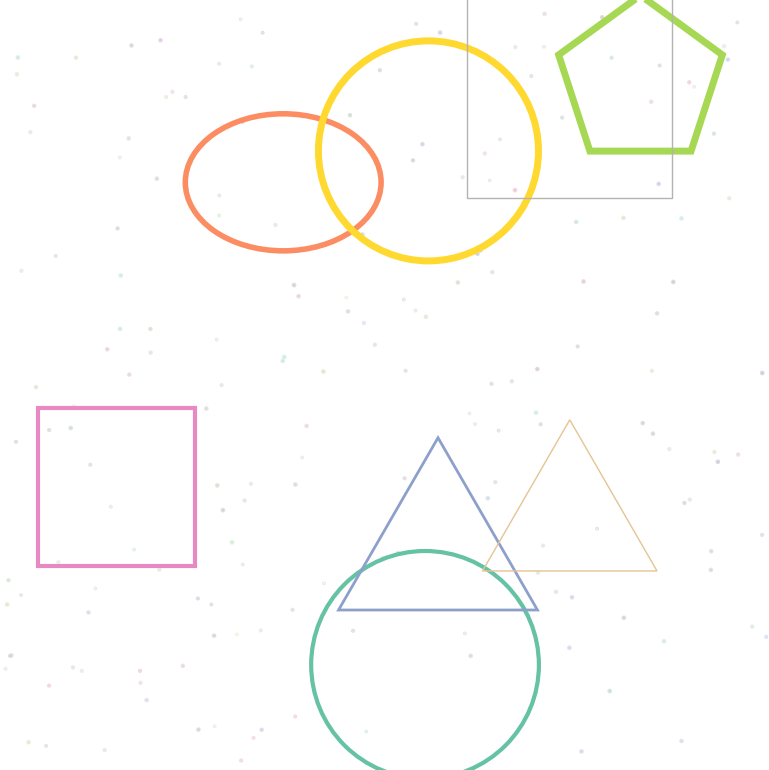[{"shape": "circle", "thickness": 1.5, "radius": 0.74, "center": [0.552, 0.137]}, {"shape": "oval", "thickness": 2, "radius": 0.64, "center": [0.368, 0.763]}, {"shape": "triangle", "thickness": 1, "radius": 0.75, "center": [0.569, 0.282]}, {"shape": "square", "thickness": 1.5, "radius": 0.51, "center": [0.151, 0.368]}, {"shape": "pentagon", "thickness": 2.5, "radius": 0.56, "center": [0.832, 0.894]}, {"shape": "circle", "thickness": 2.5, "radius": 0.71, "center": [0.556, 0.804]}, {"shape": "triangle", "thickness": 0.5, "radius": 0.65, "center": [0.74, 0.324]}, {"shape": "square", "thickness": 0.5, "radius": 0.66, "center": [0.74, 0.875]}]